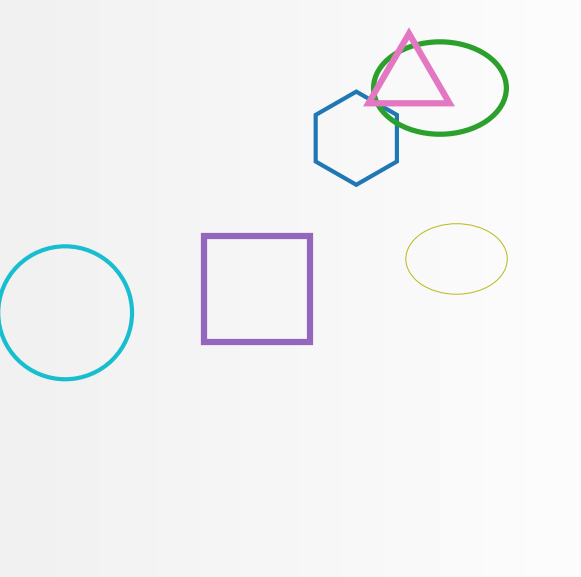[{"shape": "hexagon", "thickness": 2, "radius": 0.4, "center": [0.613, 0.76]}, {"shape": "oval", "thickness": 2.5, "radius": 0.57, "center": [0.757, 0.847]}, {"shape": "square", "thickness": 3, "radius": 0.46, "center": [0.442, 0.499]}, {"shape": "triangle", "thickness": 3, "radius": 0.4, "center": [0.704, 0.861]}, {"shape": "oval", "thickness": 0.5, "radius": 0.44, "center": [0.785, 0.551]}, {"shape": "circle", "thickness": 2, "radius": 0.58, "center": [0.112, 0.458]}]